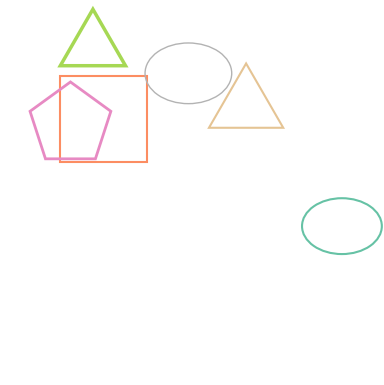[{"shape": "oval", "thickness": 1.5, "radius": 0.52, "center": [0.888, 0.413]}, {"shape": "square", "thickness": 1.5, "radius": 0.56, "center": [0.269, 0.691]}, {"shape": "pentagon", "thickness": 2, "radius": 0.55, "center": [0.183, 0.677]}, {"shape": "triangle", "thickness": 2.5, "radius": 0.49, "center": [0.241, 0.878]}, {"shape": "triangle", "thickness": 1.5, "radius": 0.56, "center": [0.639, 0.724]}, {"shape": "oval", "thickness": 1, "radius": 0.56, "center": [0.489, 0.81]}]